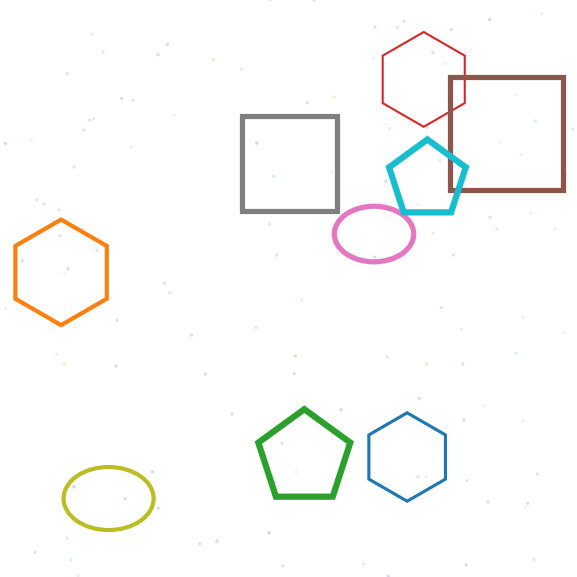[{"shape": "hexagon", "thickness": 1.5, "radius": 0.38, "center": [0.705, 0.208]}, {"shape": "hexagon", "thickness": 2, "radius": 0.46, "center": [0.106, 0.528]}, {"shape": "pentagon", "thickness": 3, "radius": 0.42, "center": [0.527, 0.207]}, {"shape": "hexagon", "thickness": 1, "radius": 0.41, "center": [0.734, 0.862]}, {"shape": "square", "thickness": 2.5, "radius": 0.49, "center": [0.877, 0.768]}, {"shape": "oval", "thickness": 2.5, "radius": 0.34, "center": [0.648, 0.594]}, {"shape": "square", "thickness": 2.5, "radius": 0.41, "center": [0.501, 0.716]}, {"shape": "oval", "thickness": 2, "radius": 0.39, "center": [0.188, 0.136]}, {"shape": "pentagon", "thickness": 3, "radius": 0.35, "center": [0.74, 0.688]}]